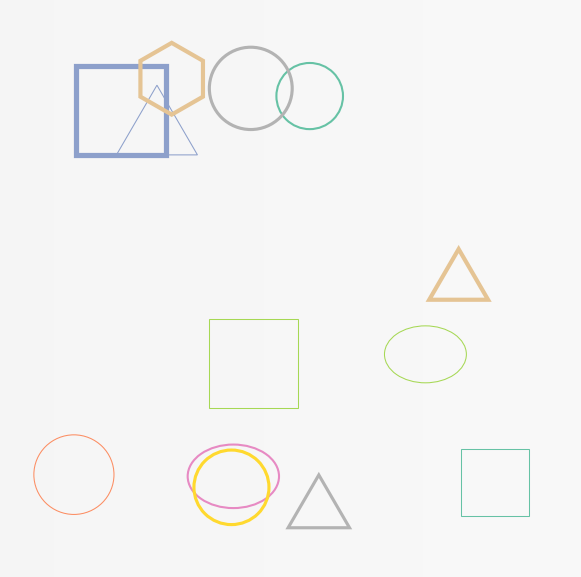[{"shape": "circle", "thickness": 1, "radius": 0.29, "center": [0.533, 0.833]}, {"shape": "square", "thickness": 0.5, "radius": 0.29, "center": [0.852, 0.163]}, {"shape": "circle", "thickness": 0.5, "radius": 0.34, "center": [0.127, 0.177]}, {"shape": "triangle", "thickness": 0.5, "radius": 0.4, "center": [0.27, 0.771]}, {"shape": "square", "thickness": 2.5, "radius": 0.39, "center": [0.208, 0.808]}, {"shape": "oval", "thickness": 1, "radius": 0.39, "center": [0.401, 0.174]}, {"shape": "square", "thickness": 0.5, "radius": 0.38, "center": [0.436, 0.37]}, {"shape": "oval", "thickness": 0.5, "radius": 0.35, "center": [0.732, 0.386]}, {"shape": "circle", "thickness": 1.5, "radius": 0.32, "center": [0.398, 0.155]}, {"shape": "hexagon", "thickness": 2, "radius": 0.31, "center": [0.295, 0.863]}, {"shape": "triangle", "thickness": 2, "radius": 0.29, "center": [0.789, 0.509]}, {"shape": "circle", "thickness": 1.5, "radius": 0.36, "center": [0.431, 0.846]}, {"shape": "triangle", "thickness": 1.5, "radius": 0.3, "center": [0.548, 0.116]}]